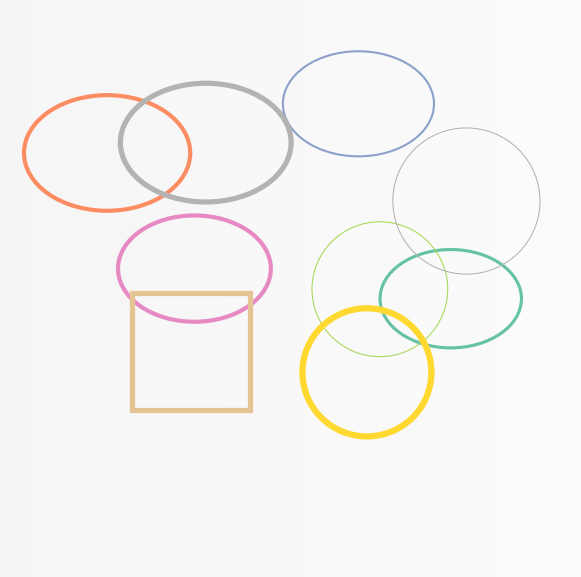[{"shape": "oval", "thickness": 1.5, "radius": 0.61, "center": [0.775, 0.482]}, {"shape": "oval", "thickness": 2, "radius": 0.71, "center": [0.184, 0.734]}, {"shape": "oval", "thickness": 1, "radius": 0.65, "center": [0.617, 0.819]}, {"shape": "oval", "thickness": 2, "radius": 0.66, "center": [0.334, 0.534]}, {"shape": "circle", "thickness": 0.5, "radius": 0.58, "center": [0.654, 0.498]}, {"shape": "circle", "thickness": 3, "radius": 0.55, "center": [0.631, 0.354]}, {"shape": "square", "thickness": 2.5, "radius": 0.5, "center": [0.329, 0.391]}, {"shape": "circle", "thickness": 0.5, "radius": 0.63, "center": [0.802, 0.651]}, {"shape": "oval", "thickness": 2.5, "radius": 0.73, "center": [0.354, 0.752]}]